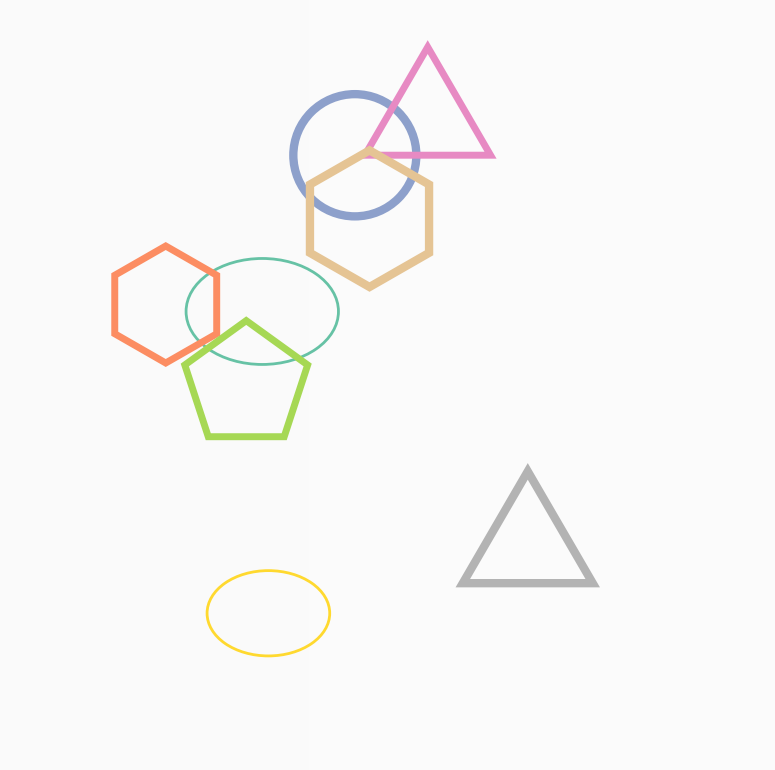[{"shape": "oval", "thickness": 1, "radius": 0.49, "center": [0.338, 0.595]}, {"shape": "hexagon", "thickness": 2.5, "radius": 0.38, "center": [0.214, 0.605]}, {"shape": "circle", "thickness": 3, "radius": 0.4, "center": [0.458, 0.798]}, {"shape": "triangle", "thickness": 2.5, "radius": 0.47, "center": [0.552, 0.845]}, {"shape": "pentagon", "thickness": 2.5, "radius": 0.42, "center": [0.318, 0.5]}, {"shape": "oval", "thickness": 1, "radius": 0.4, "center": [0.346, 0.204]}, {"shape": "hexagon", "thickness": 3, "radius": 0.44, "center": [0.477, 0.716]}, {"shape": "triangle", "thickness": 3, "radius": 0.48, "center": [0.681, 0.291]}]